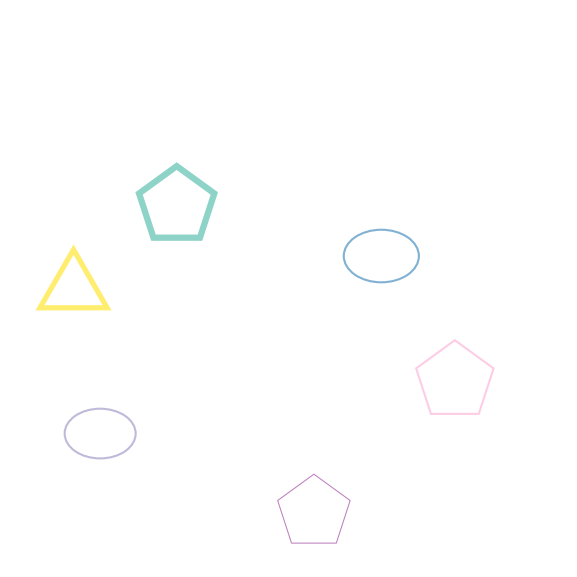[{"shape": "pentagon", "thickness": 3, "radius": 0.34, "center": [0.306, 0.643]}, {"shape": "oval", "thickness": 1, "radius": 0.31, "center": [0.173, 0.248]}, {"shape": "oval", "thickness": 1, "radius": 0.33, "center": [0.66, 0.556]}, {"shape": "pentagon", "thickness": 1, "radius": 0.35, "center": [0.788, 0.339]}, {"shape": "pentagon", "thickness": 0.5, "radius": 0.33, "center": [0.544, 0.112]}, {"shape": "triangle", "thickness": 2.5, "radius": 0.34, "center": [0.127, 0.5]}]